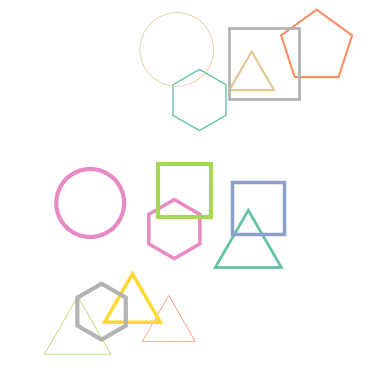[{"shape": "hexagon", "thickness": 1, "radius": 0.4, "center": [0.518, 0.74]}, {"shape": "triangle", "thickness": 2, "radius": 0.5, "center": [0.645, 0.355]}, {"shape": "triangle", "thickness": 0.5, "radius": 0.4, "center": [0.438, 0.153]}, {"shape": "pentagon", "thickness": 1.5, "radius": 0.48, "center": [0.822, 0.878]}, {"shape": "square", "thickness": 2.5, "radius": 0.34, "center": [0.67, 0.459]}, {"shape": "circle", "thickness": 3, "radius": 0.44, "center": [0.234, 0.473]}, {"shape": "hexagon", "thickness": 2.5, "radius": 0.38, "center": [0.453, 0.405]}, {"shape": "square", "thickness": 3, "radius": 0.35, "center": [0.48, 0.506]}, {"shape": "triangle", "thickness": 0.5, "radius": 0.5, "center": [0.202, 0.13]}, {"shape": "triangle", "thickness": 2.5, "radius": 0.42, "center": [0.344, 0.205]}, {"shape": "circle", "thickness": 0.5, "radius": 0.48, "center": [0.459, 0.872]}, {"shape": "triangle", "thickness": 1.5, "radius": 0.33, "center": [0.654, 0.799]}, {"shape": "square", "thickness": 2, "radius": 0.46, "center": [0.685, 0.835]}, {"shape": "hexagon", "thickness": 3, "radius": 0.36, "center": [0.264, 0.191]}]